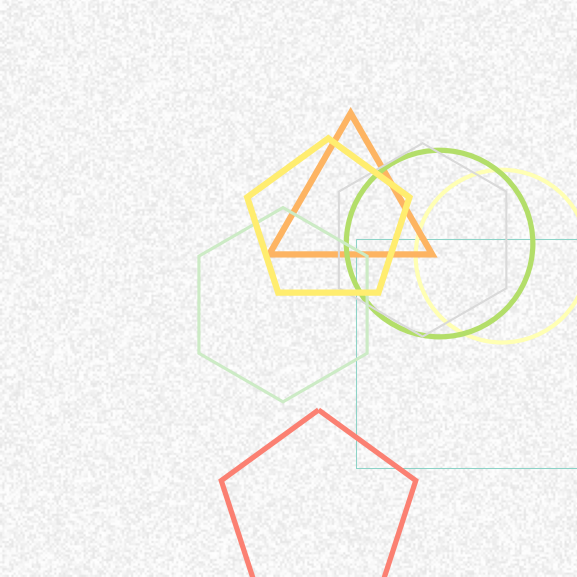[{"shape": "square", "thickness": 0.5, "radius": 0.99, "center": [0.814, 0.387]}, {"shape": "circle", "thickness": 2, "radius": 0.75, "center": [0.869, 0.556]}, {"shape": "pentagon", "thickness": 2.5, "radius": 0.89, "center": [0.552, 0.112]}, {"shape": "triangle", "thickness": 3, "radius": 0.81, "center": [0.607, 0.64]}, {"shape": "circle", "thickness": 2.5, "radius": 0.81, "center": [0.761, 0.577]}, {"shape": "hexagon", "thickness": 1, "radius": 0.84, "center": [0.732, 0.584]}, {"shape": "hexagon", "thickness": 1.5, "radius": 0.84, "center": [0.49, 0.471]}, {"shape": "pentagon", "thickness": 3, "radius": 0.74, "center": [0.568, 0.612]}]